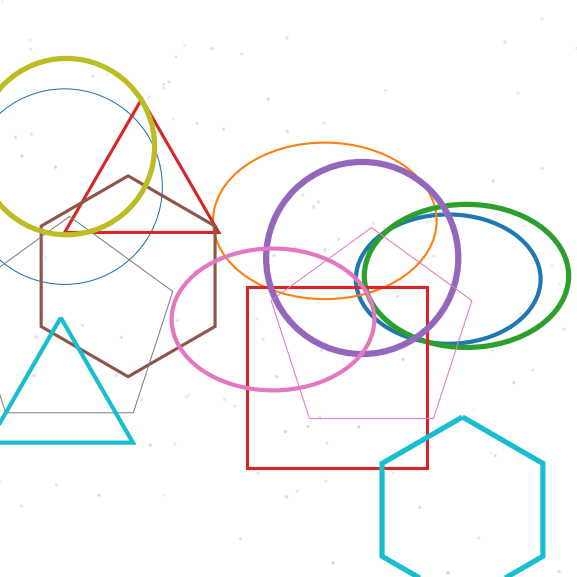[{"shape": "oval", "thickness": 2, "radius": 0.8, "center": [0.776, 0.516]}, {"shape": "circle", "thickness": 0.5, "radius": 0.85, "center": [0.112, 0.676]}, {"shape": "oval", "thickness": 1, "radius": 0.97, "center": [0.562, 0.617]}, {"shape": "oval", "thickness": 2.5, "radius": 0.88, "center": [0.808, 0.521]}, {"shape": "square", "thickness": 1.5, "radius": 0.78, "center": [0.584, 0.345]}, {"shape": "triangle", "thickness": 1.5, "radius": 0.77, "center": [0.245, 0.674]}, {"shape": "circle", "thickness": 3, "radius": 0.83, "center": [0.627, 0.552]}, {"shape": "hexagon", "thickness": 1.5, "radius": 0.87, "center": [0.222, 0.521]}, {"shape": "oval", "thickness": 2, "radius": 0.88, "center": [0.473, 0.446]}, {"shape": "pentagon", "thickness": 0.5, "radius": 0.91, "center": [0.643, 0.422]}, {"shape": "pentagon", "thickness": 0.5, "radius": 0.94, "center": [0.12, 0.436]}, {"shape": "circle", "thickness": 2.5, "radius": 0.76, "center": [0.115, 0.745]}, {"shape": "hexagon", "thickness": 2.5, "radius": 0.8, "center": [0.801, 0.116]}, {"shape": "triangle", "thickness": 2, "radius": 0.72, "center": [0.105, 0.305]}]